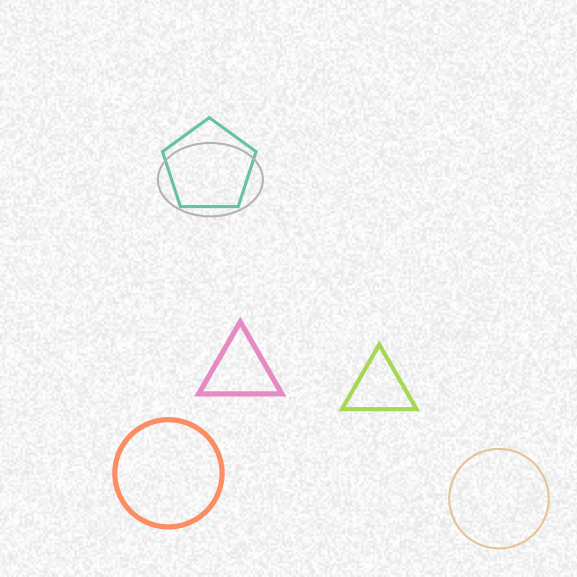[{"shape": "pentagon", "thickness": 1.5, "radius": 0.43, "center": [0.362, 0.71]}, {"shape": "circle", "thickness": 2.5, "radius": 0.46, "center": [0.292, 0.18]}, {"shape": "triangle", "thickness": 2.5, "radius": 0.42, "center": [0.416, 0.359]}, {"shape": "triangle", "thickness": 2, "radius": 0.37, "center": [0.657, 0.328]}, {"shape": "circle", "thickness": 1, "radius": 0.43, "center": [0.864, 0.136]}, {"shape": "oval", "thickness": 1, "radius": 0.45, "center": [0.364, 0.688]}]